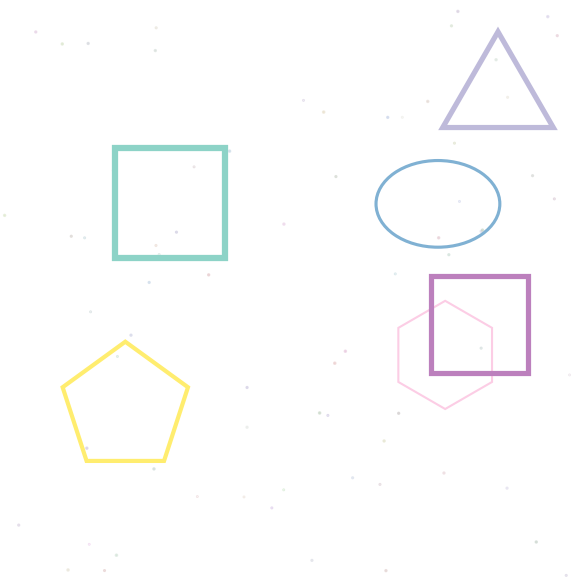[{"shape": "square", "thickness": 3, "radius": 0.48, "center": [0.295, 0.648]}, {"shape": "triangle", "thickness": 2.5, "radius": 0.55, "center": [0.862, 0.834]}, {"shape": "oval", "thickness": 1.5, "radius": 0.54, "center": [0.758, 0.646]}, {"shape": "hexagon", "thickness": 1, "radius": 0.47, "center": [0.771, 0.385]}, {"shape": "square", "thickness": 2.5, "radius": 0.42, "center": [0.831, 0.437]}, {"shape": "pentagon", "thickness": 2, "radius": 0.57, "center": [0.217, 0.293]}]